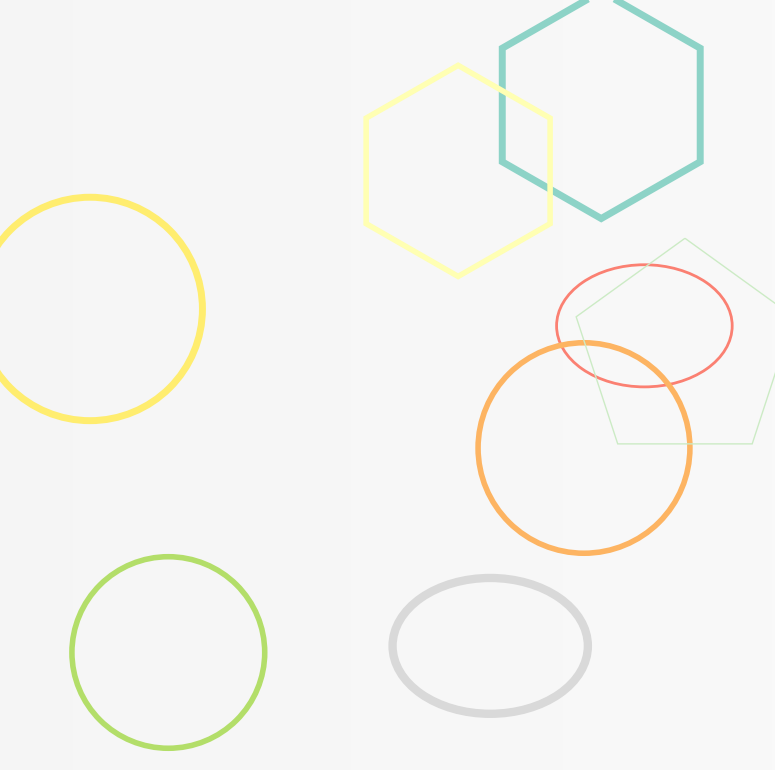[{"shape": "hexagon", "thickness": 2.5, "radius": 0.74, "center": [0.776, 0.864]}, {"shape": "hexagon", "thickness": 2, "radius": 0.69, "center": [0.591, 0.778]}, {"shape": "oval", "thickness": 1, "radius": 0.57, "center": [0.831, 0.577]}, {"shape": "circle", "thickness": 2, "radius": 0.68, "center": [0.754, 0.418]}, {"shape": "circle", "thickness": 2, "radius": 0.62, "center": [0.217, 0.153]}, {"shape": "oval", "thickness": 3, "radius": 0.63, "center": [0.633, 0.161]}, {"shape": "pentagon", "thickness": 0.5, "radius": 0.74, "center": [0.884, 0.543]}, {"shape": "circle", "thickness": 2.5, "radius": 0.73, "center": [0.116, 0.599]}]